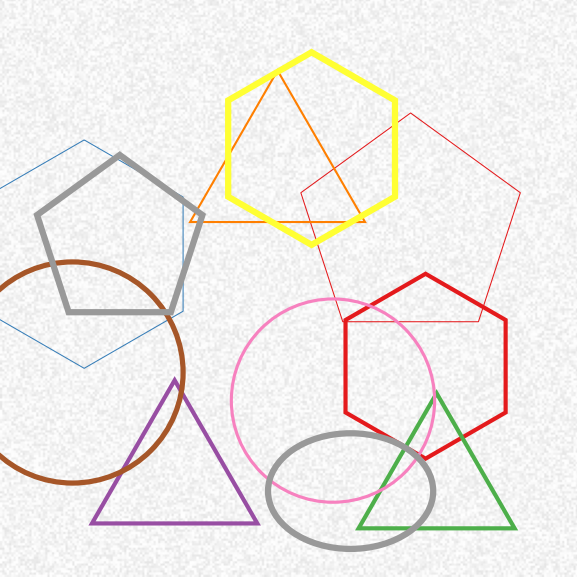[{"shape": "pentagon", "thickness": 0.5, "radius": 1.0, "center": [0.711, 0.604]}, {"shape": "hexagon", "thickness": 2, "radius": 0.8, "center": [0.737, 0.365]}, {"shape": "hexagon", "thickness": 0.5, "radius": 0.99, "center": [0.146, 0.559]}, {"shape": "triangle", "thickness": 2, "radius": 0.78, "center": [0.756, 0.162]}, {"shape": "triangle", "thickness": 2, "radius": 0.83, "center": [0.302, 0.175]}, {"shape": "triangle", "thickness": 1, "radius": 0.87, "center": [0.481, 0.702]}, {"shape": "hexagon", "thickness": 3, "radius": 0.83, "center": [0.54, 0.742]}, {"shape": "circle", "thickness": 2.5, "radius": 0.96, "center": [0.126, 0.354]}, {"shape": "circle", "thickness": 1.5, "radius": 0.88, "center": [0.577, 0.305]}, {"shape": "pentagon", "thickness": 3, "radius": 0.75, "center": [0.207, 0.58]}, {"shape": "oval", "thickness": 3, "radius": 0.72, "center": [0.607, 0.149]}]